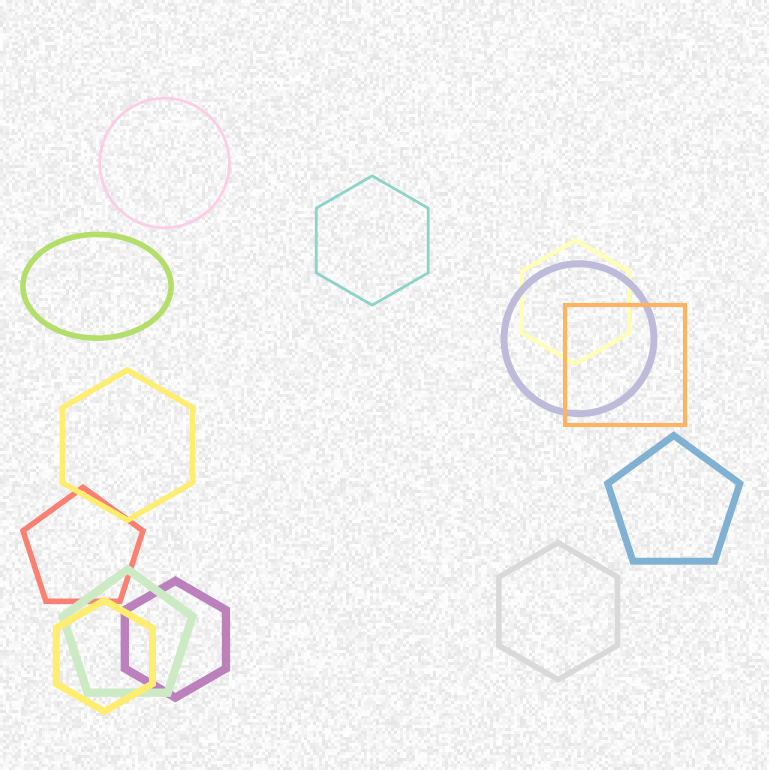[{"shape": "hexagon", "thickness": 1, "radius": 0.42, "center": [0.483, 0.688]}, {"shape": "hexagon", "thickness": 1.5, "radius": 0.4, "center": [0.747, 0.608]}, {"shape": "circle", "thickness": 2.5, "radius": 0.49, "center": [0.752, 0.56]}, {"shape": "pentagon", "thickness": 2, "radius": 0.41, "center": [0.108, 0.285]}, {"shape": "pentagon", "thickness": 2.5, "radius": 0.45, "center": [0.875, 0.344]}, {"shape": "square", "thickness": 1.5, "radius": 0.39, "center": [0.812, 0.526]}, {"shape": "oval", "thickness": 2, "radius": 0.48, "center": [0.126, 0.628]}, {"shape": "circle", "thickness": 1, "radius": 0.42, "center": [0.214, 0.788]}, {"shape": "hexagon", "thickness": 2, "radius": 0.44, "center": [0.725, 0.206]}, {"shape": "hexagon", "thickness": 3, "radius": 0.38, "center": [0.228, 0.17]}, {"shape": "pentagon", "thickness": 3, "radius": 0.44, "center": [0.166, 0.172]}, {"shape": "hexagon", "thickness": 2.5, "radius": 0.36, "center": [0.136, 0.148]}, {"shape": "hexagon", "thickness": 2, "radius": 0.49, "center": [0.166, 0.422]}]